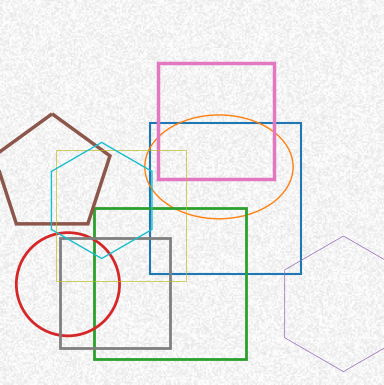[{"shape": "square", "thickness": 1.5, "radius": 0.98, "center": [0.586, 0.485]}, {"shape": "oval", "thickness": 1, "radius": 0.96, "center": [0.569, 0.567]}, {"shape": "square", "thickness": 2, "radius": 0.98, "center": [0.442, 0.263]}, {"shape": "circle", "thickness": 2, "radius": 0.67, "center": [0.176, 0.262]}, {"shape": "hexagon", "thickness": 0.5, "radius": 0.88, "center": [0.892, 0.211]}, {"shape": "pentagon", "thickness": 2.5, "radius": 0.79, "center": [0.135, 0.546]}, {"shape": "square", "thickness": 2.5, "radius": 0.75, "center": [0.561, 0.685]}, {"shape": "square", "thickness": 2, "radius": 0.71, "center": [0.298, 0.238]}, {"shape": "square", "thickness": 0.5, "radius": 0.85, "center": [0.314, 0.439]}, {"shape": "hexagon", "thickness": 1, "radius": 0.75, "center": [0.264, 0.479]}]